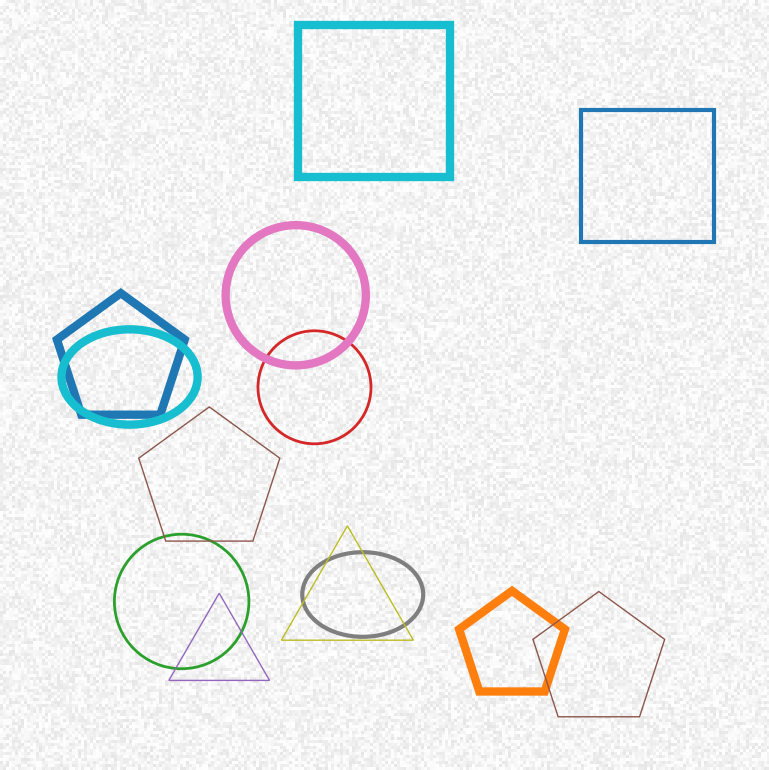[{"shape": "pentagon", "thickness": 3, "radius": 0.44, "center": [0.157, 0.532]}, {"shape": "square", "thickness": 1.5, "radius": 0.43, "center": [0.841, 0.771]}, {"shape": "pentagon", "thickness": 3, "radius": 0.36, "center": [0.665, 0.16]}, {"shape": "circle", "thickness": 1, "radius": 0.44, "center": [0.236, 0.219]}, {"shape": "circle", "thickness": 1, "radius": 0.37, "center": [0.408, 0.497]}, {"shape": "triangle", "thickness": 0.5, "radius": 0.38, "center": [0.285, 0.154]}, {"shape": "pentagon", "thickness": 0.5, "radius": 0.45, "center": [0.778, 0.142]}, {"shape": "pentagon", "thickness": 0.5, "radius": 0.48, "center": [0.272, 0.375]}, {"shape": "circle", "thickness": 3, "radius": 0.46, "center": [0.384, 0.617]}, {"shape": "oval", "thickness": 1.5, "radius": 0.39, "center": [0.471, 0.228]}, {"shape": "triangle", "thickness": 0.5, "radius": 0.5, "center": [0.451, 0.218]}, {"shape": "oval", "thickness": 3, "radius": 0.44, "center": [0.168, 0.51]}, {"shape": "square", "thickness": 3, "radius": 0.49, "center": [0.486, 0.868]}]